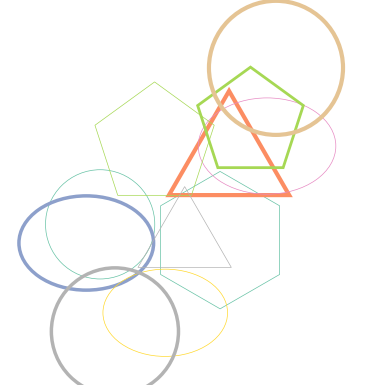[{"shape": "circle", "thickness": 0.5, "radius": 0.71, "center": [0.26, 0.417]}, {"shape": "hexagon", "thickness": 0.5, "radius": 0.89, "center": [0.572, 0.376]}, {"shape": "triangle", "thickness": 3, "radius": 0.9, "center": [0.595, 0.583]}, {"shape": "oval", "thickness": 2.5, "radius": 0.87, "center": [0.224, 0.369]}, {"shape": "oval", "thickness": 0.5, "radius": 0.89, "center": [0.694, 0.621]}, {"shape": "pentagon", "thickness": 2, "radius": 0.72, "center": [0.651, 0.681]}, {"shape": "pentagon", "thickness": 0.5, "radius": 0.81, "center": [0.402, 0.624]}, {"shape": "oval", "thickness": 0.5, "radius": 0.81, "center": [0.429, 0.188]}, {"shape": "circle", "thickness": 3, "radius": 0.87, "center": [0.717, 0.824]}, {"shape": "triangle", "thickness": 0.5, "radius": 0.7, "center": [0.48, 0.375]}, {"shape": "circle", "thickness": 2.5, "radius": 0.83, "center": [0.299, 0.139]}]